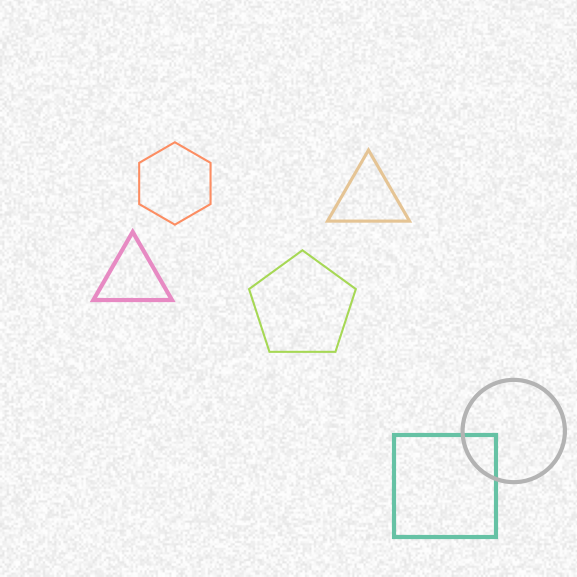[{"shape": "square", "thickness": 2, "radius": 0.44, "center": [0.771, 0.157]}, {"shape": "hexagon", "thickness": 1, "radius": 0.36, "center": [0.303, 0.681]}, {"shape": "triangle", "thickness": 2, "radius": 0.39, "center": [0.23, 0.519]}, {"shape": "pentagon", "thickness": 1, "radius": 0.49, "center": [0.524, 0.469]}, {"shape": "triangle", "thickness": 1.5, "radius": 0.41, "center": [0.638, 0.657]}, {"shape": "circle", "thickness": 2, "radius": 0.44, "center": [0.89, 0.253]}]